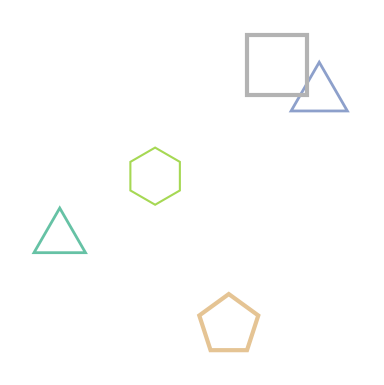[{"shape": "triangle", "thickness": 2, "radius": 0.39, "center": [0.155, 0.382]}, {"shape": "triangle", "thickness": 2, "radius": 0.42, "center": [0.829, 0.754]}, {"shape": "hexagon", "thickness": 1.5, "radius": 0.37, "center": [0.403, 0.542]}, {"shape": "pentagon", "thickness": 3, "radius": 0.4, "center": [0.594, 0.156]}, {"shape": "square", "thickness": 3, "radius": 0.39, "center": [0.719, 0.832]}]